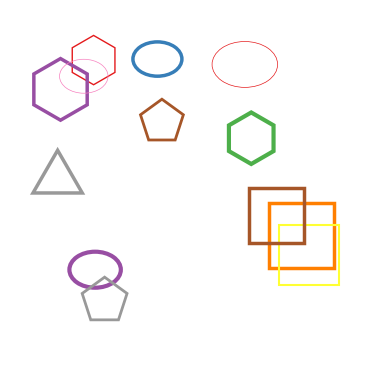[{"shape": "oval", "thickness": 0.5, "radius": 0.43, "center": [0.636, 0.833]}, {"shape": "hexagon", "thickness": 1, "radius": 0.32, "center": [0.243, 0.844]}, {"shape": "oval", "thickness": 2.5, "radius": 0.32, "center": [0.409, 0.847]}, {"shape": "hexagon", "thickness": 3, "radius": 0.33, "center": [0.653, 0.641]}, {"shape": "oval", "thickness": 3, "radius": 0.33, "center": [0.247, 0.299]}, {"shape": "hexagon", "thickness": 2.5, "radius": 0.4, "center": [0.157, 0.768]}, {"shape": "square", "thickness": 2.5, "radius": 0.43, "center": [0.783, 0.388]}, {"shape": "square", "thickness": 1.5, "radius": 0.39, "center": [0.804, 0.337]}, {"shape": "square", "thickness": 2.5, "radius": 0.36, "center": [0.719, 0.441]}, {"shape": "pentagon", "thickness": 2, "radius": 0.29, "center": [0.421, 0.684]}, {"shape": "oval", "thickness": 0.5, "radius": 0.31, "center": [0.218, 0.802]}, {"shape": "triangle", "thickness": 2.5, "radius": 0.37, "center": [0.15, 0.536]}, {"shape": "pentagon", "thickness": 2, "radius": 0.31, "center": [0.272, 0.219]}]